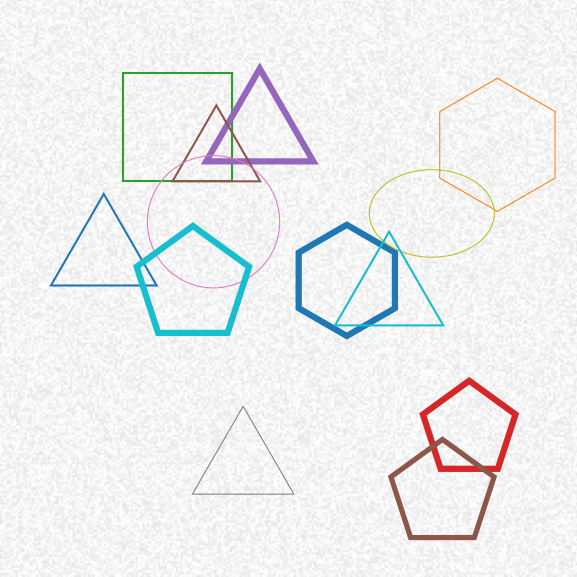[{"shape": "triangle", "thickness": 1, "radius": 0.53, "center": [0.18, 0.558]}, {"shape": "hexagon", "thickness": 3, "radius": 0.48, "center": [0.601, 0.514]}, {"shape": "hexagon", "thickness": 0.5, "radius": 0.58, "center": [0.861, 0.748]}, {"shape": "square", "thickness": 1, "radius": 0.47, "center": [0.307, 0.779]}, {"shape": "pentagon", "thickness": 3, "radius": 0.42, "center": [0.812, 0.256]}, {"shape": "triangle", "thickness": 3, "radius": 0.54, "center": [0.45, 0.773]}, {"shape": "triangle", "thickness": 1, "radius": 0.44, "center": [0.375, 0.729]}, {"shape": "pentagon", "thickness": 2.5, "radius": 0.47, "center": [0.766, 0.144]}, {"shape": "circle", "thickness": 0.5, "radius": 0.57, "center": [0.37, 0.615]}, {"shape": "triangle", "thickness": 0.5, "radius": 0.51, "center": [0.421, 0.194]}, {"shape": "oval", "thickness": 0.5, "radius": 0.54, "center": [0.748, 0.63]}, {"shape": "triangle", "thickness": 1, "radius": 0.54, "center": [0.674, 0.49]}, {"shape": "pentagon", "thickness": 3, "radius": 0.51, "center": [0.334, 0.505]}]